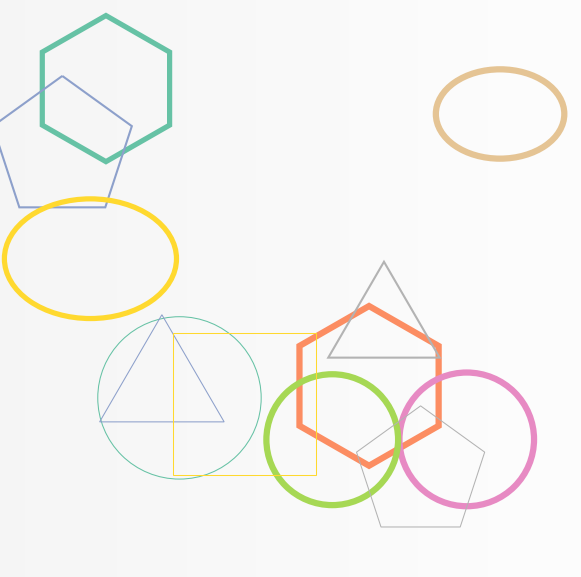[{"shape": "hexagon", "thickness": 2.5, "radius": 0.63, "center": [0.182, 0.846]}, {"shape": "circle", "thickness": 0.5, "radius": 0.7, "center": [0.309, 0.31]}, {"shape": "hexagon", "thickness": 3, "radius": 0.69, "center": [0.635, 0.331]}, {"shape": "pentagon", "thickness": 1, "radius": 0.63, "center": [0.107, 0.742]}, {"shape": "triangle", "thickness": 0.5, "radius": 0.62, "center": [0.279, 0.33]}, {"shape": "circle", "thickness": 3, "radius": 0.58, "center": [0.803, 0.238]}, {"shape": "circle", "thickness": 3, "radius": 0.57, "center": [0.572, 0.238]}, {"shape": "square", "thickness": 0.5, "radius": 0.61, "center": [0.421, 0.3]}, {"shape": "oval", "thickness": 2.5, "radius": 0.74, "center": [0.156, 0.551]}, {"shape": "oval", "thickness": 3, "radius": 0.55, "center": [0.86, 0.802]}, {"shape": "pentagon", "thickness": 0.5, "radius": 0.58, "center": [0.724, 0.18]}, {"shape": "triangle", "thickness": 1, "radius": 0.55, "center": [0.661, 0.435]}]